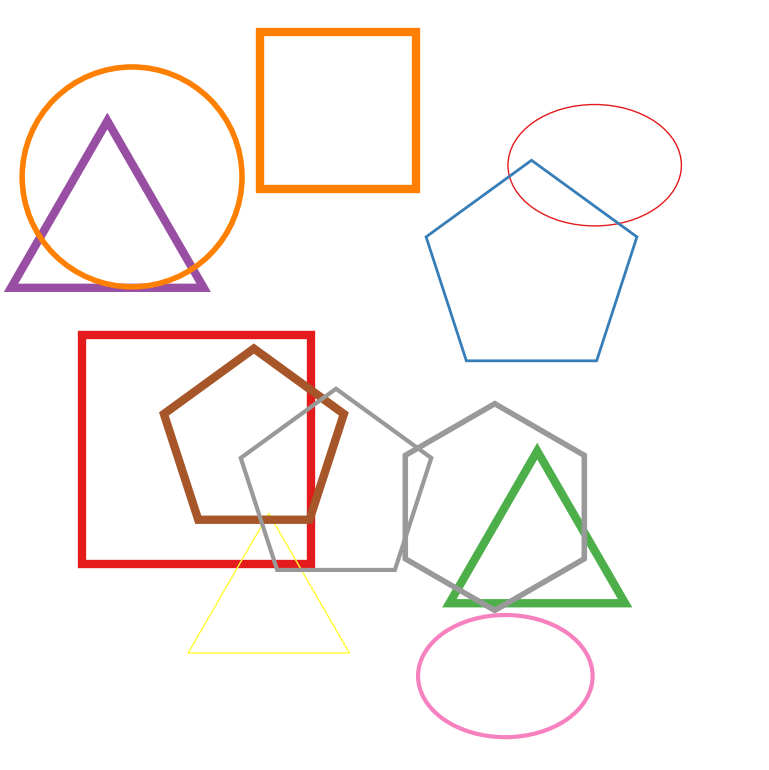[{"shape": "square", "thickness": 3, "radius": 0.75, "center": [0.255, 0.416]}, {"shape": "oval", "thickness": 0.5, "radius": 0.56, "center": [0.772, 0.785]}, {"shape": "pentagon", "thickness": 1, "radius": 0.72, "center": [0.69, 0.648]}, {"shape": "triangle", "thickness": 3, "radius": 0.66, "center": [0.698, 0.282]}, {"shape": "triangle", "thickness": 3, "radius": 0.72, "center": [0.139, 0.698]}, {"shape": "circle", "thickness": 2, "radius": 0.71, "center": [0.172, 0.77]}, {"shape": "square", "thickness": 3, "radius": 0.51, "center": [0.439, 0.856]}, {"shape": "triangle", "thickness": 0.5, "radius": 0.6, "center": [0.349, 0.212]}, {"shape": "pentagon", "thickness": 3, "radius": 0.61, "center": [0.33, 0.424]}, {"shape": "oval", "thickness": 1.5, "radius": 0.57, "center": [0.656, 0.122]}, {"shape": "hexagon", "thickness": 2, "radius": 0.67, "center": [0.643, 0.341]}, {"shape": "pentagon", "thickness": 1.5, "radius": 0.65, "center": [0.436, 0.365]}]